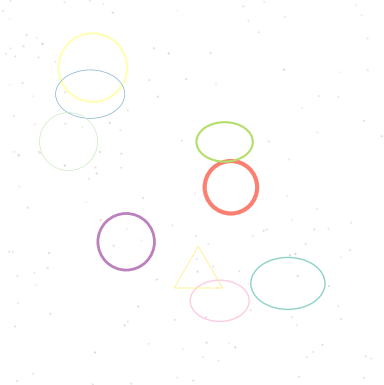[{"shape": "oval", "thickness": 1, "radius": 0.48, "center": [0.748, 0.264]}, {"shape": "circle", "thickness": 1.5, "radius": 0.45, "center": [0.241, 0.824]}, {"shape": "circle", "thickness": 3, "radius": 0.34, "center": [0.6, 0.514]}, {"shape": "oval", "thickness": 0.5, "radius": 0.45, "center": [0.234, 0.755]}, {"shape": "oval", "thickness": 1.5, "radius": 0.37, "center": [0.583, 0.631]}, {"shape": "oval", "thickness": 1, "radius": 0.38, "center": [0.571, 0.219]}, {"shape": "circle", "thickness": 2, "radius": 0.37, "center": [0.328, 0.372]}, {"shape": "circle", "thickness": 0.5, "radius": 0.38, "center": [0.178, 0.632]}, {"shape": "triangle", "thickness": 0.5, "radius": 0.36, "center": [0.515, 0.288]}]